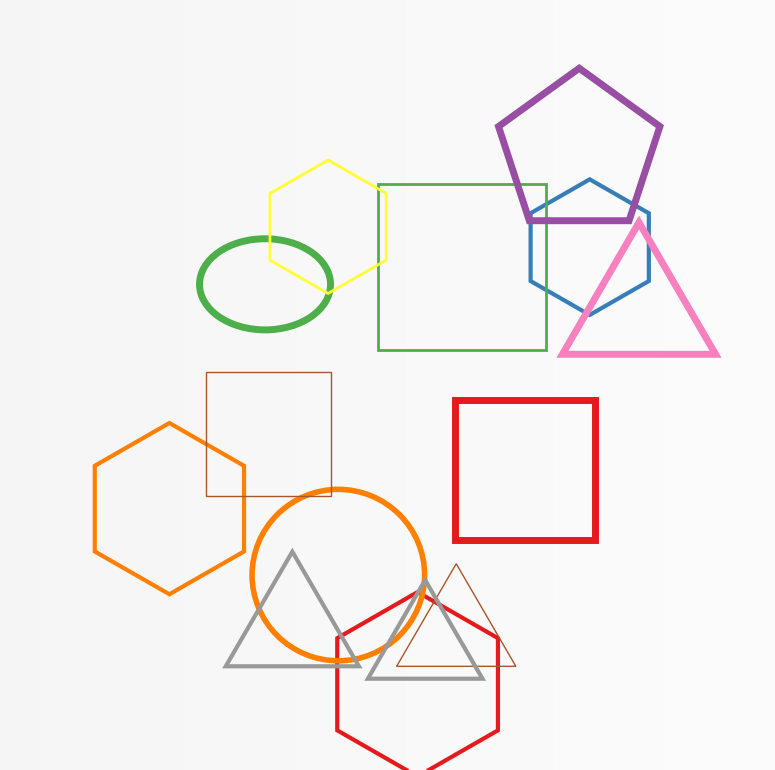[{"shape": "square", "thickness": 2.5, "radius": 0.45, "center": [0.678, 0.39]}, {"shape": "hexagon", "thickness": 1.5, "radius": 0.6, "center": [0.539, 0.111]}, {"shape": "hexagon", "thickness": 1.5, "radius": 0.44, "center": [0.761, 0.679]}, {"shape": "square", "thickness": 1, "radius": 0.54, "center": [0.596, 0.654]}, {"shape": "oval", "thickness": 2.5, "radius": 0.42, "center": [0.342, 0.631]}, {"shape": "pentagon", "thickness": 2.5, "radius": 0.55, "center": [0.747, 0.802]}, {"shape": "circle", "thickness": 2, "radius": 0.56, "center": [0.437, 0.253]}, {"shape": "hexagon", "thickness": 1.5, "radius": 0.56, "center": [0.219, 0.339]}, {"shape": "hexagon", "thickness": 1, "radius": 0.43, "center": [0.423, 0.706]}, {"shape": "square", "thickness": 0.5, "radius": 0.4, "center": [0.346, 0.436]}, {"shape": "triangle", "thickness": 0.5, "radius": 0.44, "center": [0.589, 0.179]}, {"shape": "triangle", "thickness": 2.5, "radius": 0.57, "center": [0.824, 0.597]}, {"shape": "triangle", "thickness": 1.5, "radius": 0.43, "center": [0.549, 0.161]}, {"shape": "triangle", "thickness": 1.5, "radius": 0.5, "center": [0.377, 0.184]}]